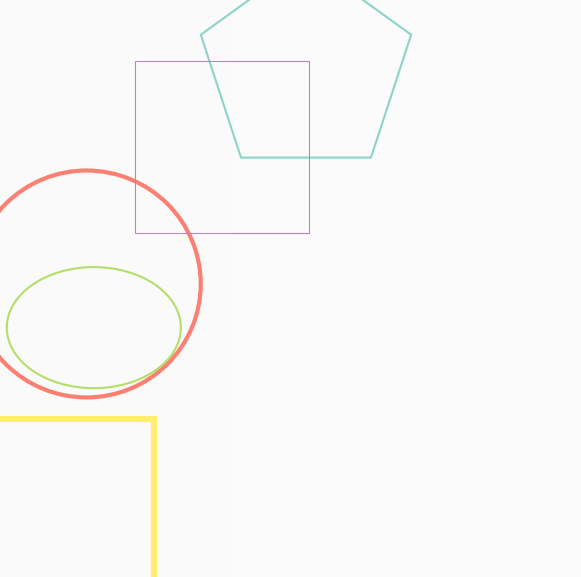[{"shape": "pentagon", "thickness": 1, "radius": 0.95, "center": [0.526, 0.88]}, {"shape": "circle", "thickness": 2, "radius": 0.98, "center": [0.149, 0.507]}, {"shape": "oval", "thickness": 1, "radius": 0.75, "center": [0.161, 0.432]}, {"shape": "square", "thickness": 0.5, "radius": 0.75, "center": [0.382, 0.745]}, {"shape": "square", "thickness": 3, "radius": 0.8, "center": [0.107, 0.114]}]